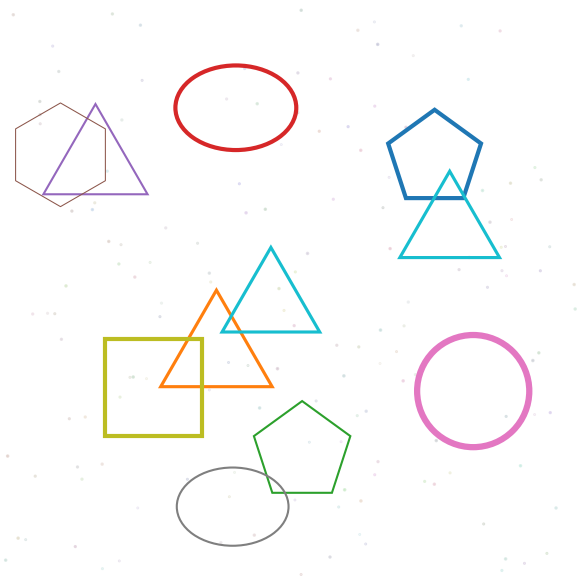[{"shape": "pentagon", "thickness": 2, "radius": 0.42, "center": [0.753, 0.724]}, {"shape": "triangle", "thickness": 1.5, "radius": 0.56, "center": [0.375, 0.385]}, {"shape": "pentagon", "thickness": 1, "radius": 0.44, "center": [0.523, 0.217]}, {"shape": "oval", "thickness": 2, "radius": 0.52, "center": [0.408, 0.813]}, {"shape": "triangle", "thickness": 1, "radius": 0.52, "center": [0.165, 0.715]}, {"shape": "hexagon", "thickness": 0.5, "radius": 0.45, "center": [0.105, 0.731]}, {"shape": "circle", "thickness": 3, "radius": 0.49, "center": [0.819, 0.322]}, {"shape": "oval", "thickness": 1, "radius": 0.48, "center": [0.403, 0.122]}, {"shape": "square", "thickness": 2, "radius": 0.42, "center": [0.266, 0.328]}, {"shape": "triangle", "thickness": 1.5, "radius": 0.49, "center": [0.469, 0.473]}, {"shape": "triangle", "thickness": 1.5, "radius": 0.5, "center": [0.779, 0.603]}]